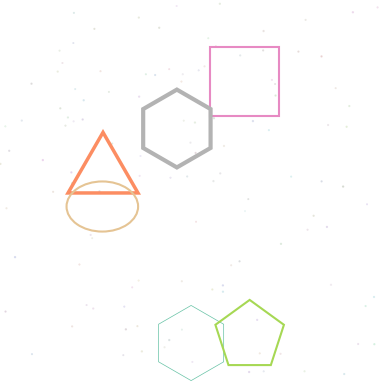[{"shape": "hexagon", "thickness": 0.5, "radius": 0.49, "center": [0.496, 0.109]}, {"shape": "triangle", "thickness": 2.5, "radius": 0.52, "center": [0.268, 0.551]}, {"shape": "square", "thickness": 1.5, "radius": 0.45, "center": [0.635, 0.788]}, {"shape": "pentagon", "thickness": 1.5, "radius": 0.47, "center": [0.648, 0.127]}, {"shape": "oval", "thickness": 1.5, "radius": 0.46, "center": [0.266, 0.464]}, {"shape": "hexagon", "thickness": 3, "radius": 0.51, "center": [0.459, 0.666]}]